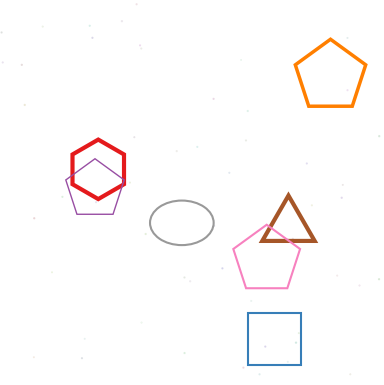[{"shape": "hexagon", "thickness": 3, "radius": 0.39, "center": [0.255, 0.56]}, {"shape": "square", "thickness": 1.5, "radius": 0.34, "center": [0.714, 0.12]}, {"shape": "pentagon", "thickness": 1, "radius": 0.4, "center": [0.247, 0.508]}, {"shape": "pentagon", "thickness": 2.5, "radius": 0.48, "center": [0.858, 0.802]}, {"shape": "triangle", "thickness": 3, "radius": 0.39, "center": [0.749, 0.413]}, {"shape": "pentagon", "thickness": 1.5, "radius": 0.46, "center": [0.693, 0.325]}, {"shape": "oval", "thickness": 1.5, "radius": 0.41, "center": [0.472, 0.421]}]